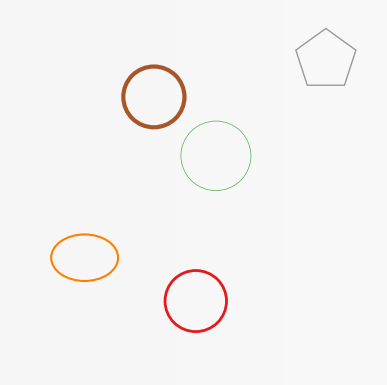[{"shape": "circle", "thickness": 2, "radius": 0.4, "center": [0.505, 0.218]}, {"shape": "circle", "thickness": 0.5, "radius": 0.45, "center": [0.557, 0.595]}, {"shape": "oval", "thickness": 1.5, "radius": 0.43, "center": [0.218, 0.331]}, {"shape": "circle", "thickness": 3, "radius": 0.39, "center": [0.397, 0.748]}, {"shape": "pentagon", "thickness": 1, "radius": 0.41, "center": [0.841, 0.845]}]